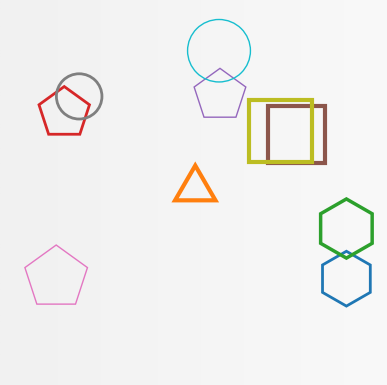[{"shape": "hexagon", "thickness": 2, "radius": 0.36, "center": [0.894, 0.276]}, {"shape": "triangle", "thickness": 3, "radius": 0.3, "center": [0.504, 0.51]}, {"shape": "hexagon", "thickness": 2.5, "radius": 0.38, "center": [0.894, 0.406]}, {"shape": "pentagon", "thickness": 2, "radius": 0.34, "center": [0.166, 0.707]}, {"shape": "pentagon", "thickness": 1, "radius": 0.35, "center": [0.568, 0.752]}, {"shape": "square", "thickness": 3, "radius": 0.37, "center": [0.766, 0.652]}, {"shape": "pentagon", "thickness": 1, "radius": 0.42, "center": [0.145, 0.279]}, {"shape": "circle", "thickness": 2, "radius": 0.29, "center": [0.204, 0.75]}, {"shape": "square", "thickness": 3, "radius": 0.4, "center": [0.724, 0.661]}, {"shape": "circle", "thickness": 1, "radius": 0.41, "center": [0.565, 0.868]}]